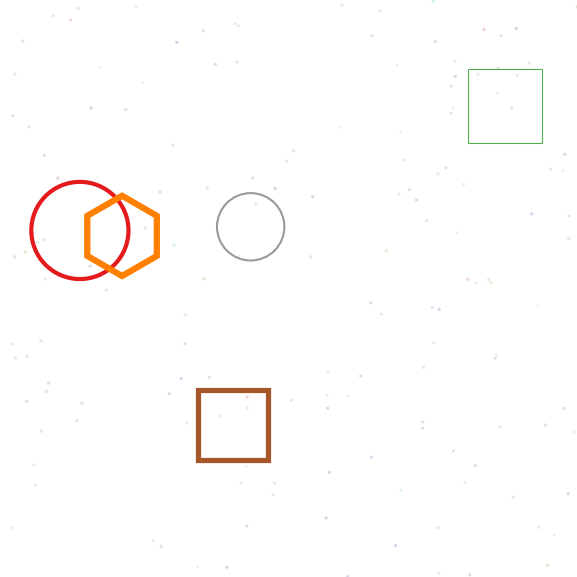[{"shape": "circle", "thickness": 2, "radius": 0.42, "center": [0.138, 0.6]}, {"shape": "square", "thickness": 0.5, "radius": 0.32, "center": [0.875, 0.816]}, {"shape": "hexagon", "thickness": 3, "radius": 0.35, "center": [0.211, 0.591]}, {"shape": "square", "thickness": 2.5, "radius": 0.3, "center": [0.404, 0.263]}, {"shape": "circle", "thickness": 1, "radius": 0.29, "center": [0.434, 0.606]}]